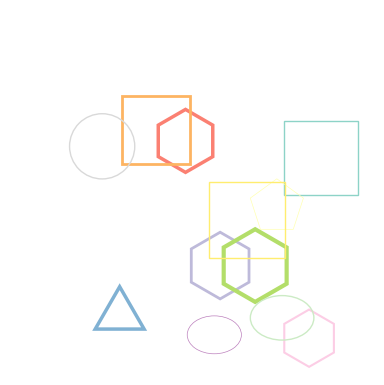[{"shape": "square", "thickness": 1, "radius": 0.48, "center": [0.834, 0.588]}, {"shape": "pentagon", "thickness": 0.5, "radius": 0.36, "center": [0.719, 0.463]}, {"shape": "hexagon", "thickness": 2, "radius": 0.43, "center": [0.572, 0.31]}, {"shape": "hexagon", "thickness": 2.5, "radius": 0.41, "center": [0.482, 0.634]}, {"shape": "triangle", "thickness": 2.5, "radius": 0.37, "center": [0.311, 0.182]}, {"shape": "square", "thickness": 2, "radius": 0.44, "center": [0.405, 0.663]}, {"shape": "hexagon", "thickness": 3, "radius": 0.47, "center": [0.663, 0.31]}, {"shape": "hexagon", "thickness": 1.5, "radius": 0.37, "center": [0.803, 0.122]}, {"shape": "circle", "thickness": 1, "radius": 0.42, "center": [0.265, 0.62]}, {"shape": "oval", "thickness": 0.5, "radius": 0.35, "center": [0.557, 0.13]}, {"shape": "oval", "thickness": 1, "radius": 0.41, "center": [0.733, 0.174]}, {"shape": "square", "thickness": 1, "radius": 0.49, "center": [0.642, 0.429]}]